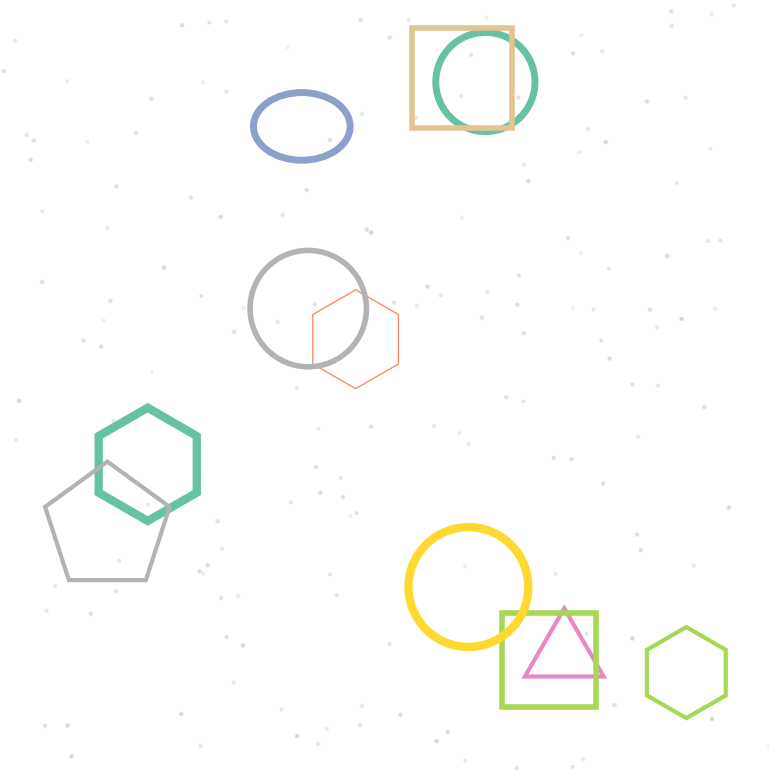[{"shape": "circle", "thickness": 2.5, "radius": 0.32, "center": [0.63, 0.893]}, {"shape": "hexagon", "thickness": 3, "radius": 0.37, "center": [0.192, 0.397]}, {"shape": "hexagon", "thickness": 0.5, "radius": 0.32, "center": [0.462, 0.559]}, {"shape": "oval", "thickness": 2.5, "radius": 0.31, "center": [0.392, 0.836]}, {"shape": "triangle", "thickness": 1.5, "radius": 0.3, "center": [0.733, 0.151]}, {"shape": "hexagon", "thickness": 1.5, "radius": 0.3, "center": [0.891, 0.126]}, {"shape": "square", "thickness": 2, "radius": 0.31, "center": [0.713, 0.143]}, {"shape": "circle", "thickness": 3, "radius": 0.39, "center": [0.608, 0.238]}, {"shape": "square", "thickness": 2, "radius": 0.33, "center": [0.6, 0.898]}, {"shape": "circle", "thickness": 2, "radius": 0.38, "center": [0.4, 0.599]}, {"shape": "pentagon", "thickness": 1.5, "radius": 0.43, "center": [0.139, 0.315]}]